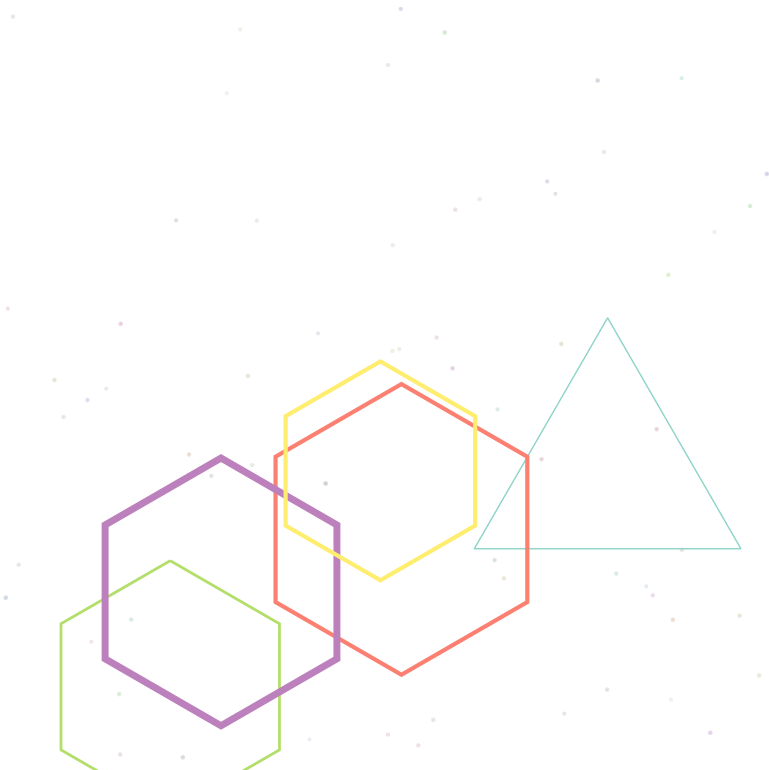[{"shape": "triangle", "thickness": 0.5, "radius": 1.0, "center": [0.789, 0.387]}, {"shape": "hexagon", "thickness": 1.5, "radius": 0.94, "center": [0.521, 0.312]}, {"shape": "hexagon", "thickness": 1, "radius": 0.82, "center": [0.221, 0.108]}, {"shape": "hexagon", "thickness": 2.5, "radius": 0.87, "center": [0.287, 0.231]}, {"shape": "hexagon", "thickness": 1.5, "radius": 0.71, "center": [0.494, 0.388]}]